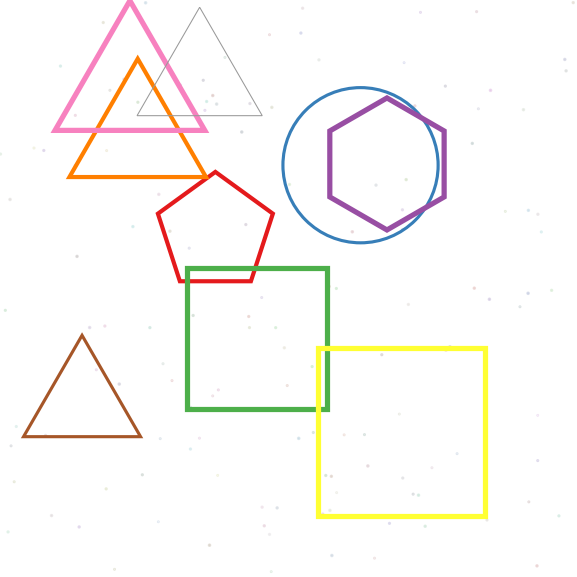[{"shape": "pentagon", "thickness": 2, "radius": 0.52, "center": [0.373, 0.597]}, {"shape": "circle", "thickness": 1.5, "radius": 0.67, "center": [0.624, 0.713]}, {"shape": "square", "thickness": 2.5, "radius": 0.61, "center": [0.445, 0.413]}, {"shape": "hexagon", "thickness": 2.5, "radius": 0.57, "center": [0.67, 0.715]}, {"shape": "triangle", "thickness": 2, "radius": 0.68, "center": [0.238, 0.761]}, {"shape": "square", "thickness": 2.5, "radius": 0.73, "center": [0.695, 0.251]}, {"shape": "triangle", "thickness": 1.5, "radius": 0.58, "center": [0.142, 0.301]}, {"shape": "triangle", "thickness": 2.5, "radius": 0.75, "center": [0.225, 0.848]}, {"shape": "triangle", "thickness": 0.5, "radius": 0.63, "center": [0.346, 0.861]}]